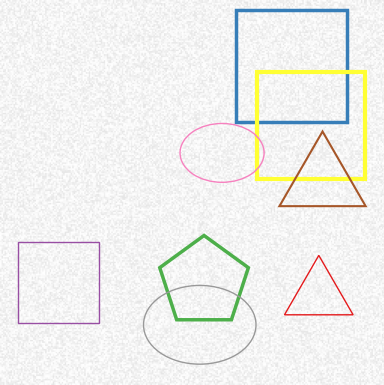[{"shape": "triangle", "thickness": 1, "radius": 0.51, "center": [0.828, 0.234]}, {"shape": "square", "thickness": 2.5, "radius": 0.72, "center": [0.758, 0.828]}, {"shape": "pentagon", "thickness": 2.5, "radius": 0.61, "center": [0.53, 0.267]}, {"shape": "square", "thickness": 1, "radius": 0.52, "center": [0.152, 0.266]}, {"shape": "square", "thickness": 3, "radius": 0.7, "center": [0.807, 0.674]}, {"shape": "triangle", "thickness": 1.5, "radius": 0.65, "center": [0.838, 0.529]}, {"shape": "oval", "thickness": 1, "radius": 0.55, "center": [0.577, 0.603]}, {"shape": "oval", "thickness": 1, "radius": 0.73, "center": [0.519, 0.156]}]